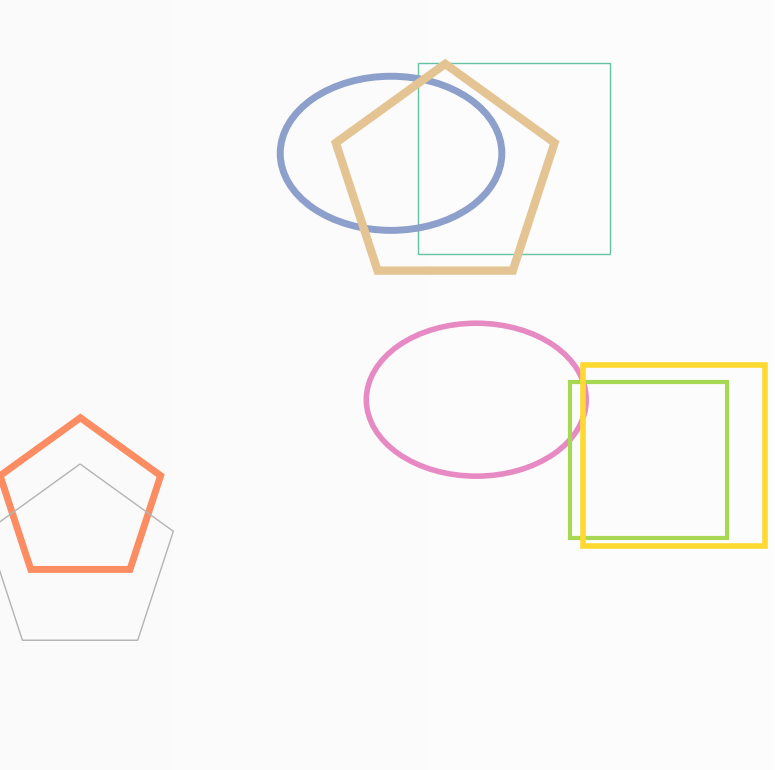[{"shape": "square", "thickness": 0.5, "radius": 0.62, "center": [0.664, 0.794]}, {"shape": "pentagon", "thickness": 2.5, "radius": 0.54, "center": [0.104, 0.349]}, {"shape": "oval", "thickness": 2.5, "radius": 0.71, "center": [0.505, 0.801]}, {"shape": "oval", "thickness": 2, "radius": 0.71, "center": [0.615, 0.481]}, {"shape": "square", "thickness": 1.5, "radius": 0.51, "center": [0.837, 0.403]}, {"shape": "square", "thickness": 2, "radius": 0.59, "center": [0.87, 0.409]}, {"shape": "pentagon", "thickness": 3, "radius": 0.74, "center": [0.574, 0.769]}, {"shape": "pentagon", "thickness": 0.5, "radius": 0.63, "center": [0.103, 0.271]}]